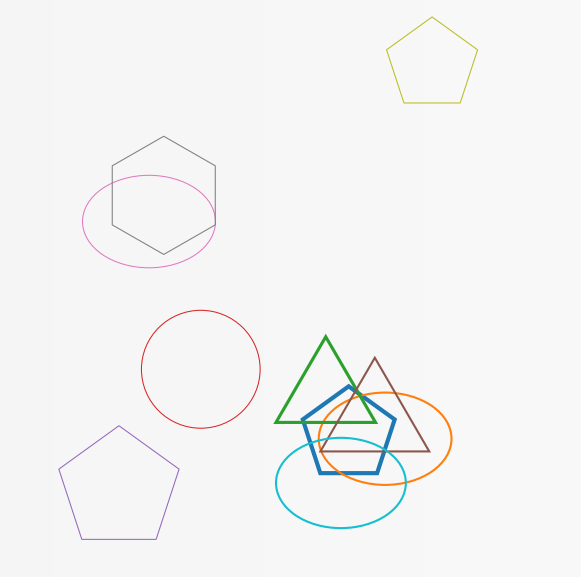[{"shape": "pentagon", "thickness": 2, "radius": 0.42, "center": [0.6, 0.247]}, {"shape": "oval", "thickness": 1, "radius": 0.57, "center": [0.663, 0.239]}, {"shape": "triangle", "thickness": 1.5, "radius": 0.49, "center": [0.56, 0.317]}, {"shape": "circle", "thickness": 0.5, "radius": 0.51, "center": [0.345, 0.36]}, {"shape": "pentagon", "thickness": 0.5, "radius": 0.54, "center": [0.205, 0.153]}, {"shape": "triangle", "thickness": 1, "radius": 0.54, "center": [0.645, 0.272]}, {"shape": "oval", "thickness": 0.5, "radius": 0.57, "center": [0.256, 0.615]}, {"shape": "hexagon", "thickness": 0.5, "radius": 0.51, "center": [0.282, 0.661]}, {"shape": "pentagon", "thickness": 0.5, "radius": 0.41, "center": [0.743, 0.887]}, {"shape": "oval", "thickness": 1, "radius": 0.56, "center": [0.587, 0.163]}]